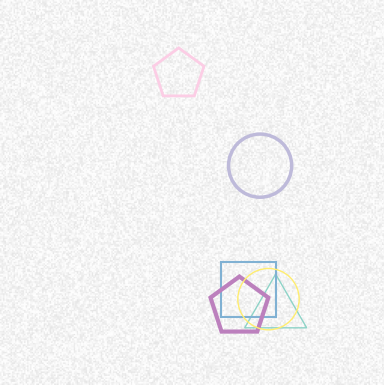[{"shape": "triangle", "thickness": 1, "radius": 0.46, "center": [0.716, 0.195]}, {"shape": "circle", "thickness": 2.5, "radius": 0.41, "center": [0.676, 0.57]}, {"shape": "square", "thickness": 1.5, "radius": 0.36, "center": [0.645, 0.249]}, {"shape": "pentagon", "thickness": 2, "radius": 0.34, "center": [0.464, 0.807]}, {"shape": "pentagon", "thickness": 3, "radius": 0.39, "center": [0.622, 0.203]}, {"shape": "circle", "thickness": 1, "radius": 0.4, "center": [0.697, 0.223]}]